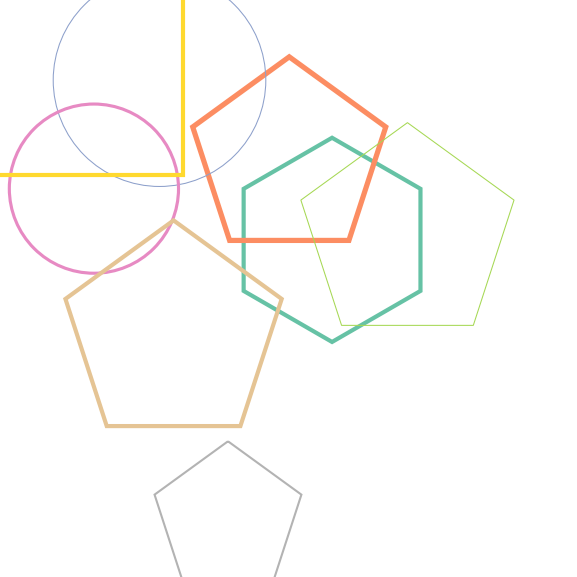[{"shape": "hexagon", "thickness": 2, "radius": 0.88, "center": [0.575, 0.584]}, {"shape": "pentagon", "thickness": 2.5, "radius": 0.88, "center": [0.501, 0.725]}, {"shape": "circle", "thickness": 0.5, "radius": 0.92, "center": [0.276, 0.86]}, {"shape": "circle", "thickness": 1.5, "radius": 0.73, "center": [0.163, 0.672]}, {"shape": "pentagon", "thickness": 0.5, "radius": 0.97, "center": [0.706, 0.593]}, {"shape": "square", "thickness": 2, "radius": 1.0, "center": [0.118, 0.894]}, {"shape": "pentagon", "thickness": 2, "radius": 0.98, "center": [0.301, 0.421]}, {"shape": "pentagon", "thickness": 1, "radius": 0.67, "center": [0.395, 0.101]}]